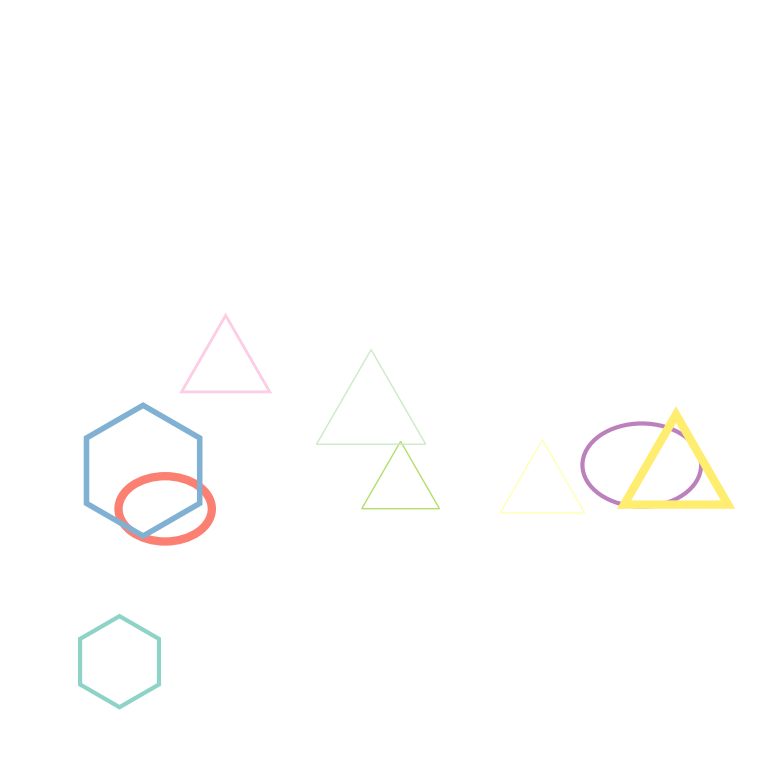[{"shape": "hexagon", "thickness": 1.5, "radius": 0.3, "center": [0.155, 0.141]}, {"shape": "triangle", "thickness": 0.5, "radius": 0.32, "center": [0.704, 0.366]}, {"shape": "oval", "thickness": 3, "radius": 0.3, "center": [0.215, 0.339]}, {"shape": "hexagon", "thickness": 2, "radius": 0.42, "center": [0.186, 0.389]}, {"shape": "triangle", "thickness": 0.5, "radius": 0.29, "center": [0.52, 0.369]}, {"shape": "triangle", "thickness": 1, "radius": 0.33, "center": [0.293, 0.524]}, {"shape": "oval", "thickness": 1.5, "radius": 0.39, "center": [0.833, 0.396]}, {"shape": "triangle", "thickness": 0.5, "radius": 0.41, "center": [0.482, 0.464]}, {"shape": "triangle", "thickness": 3, "radius": 0.39, "center": [0.878, 0.384]}]